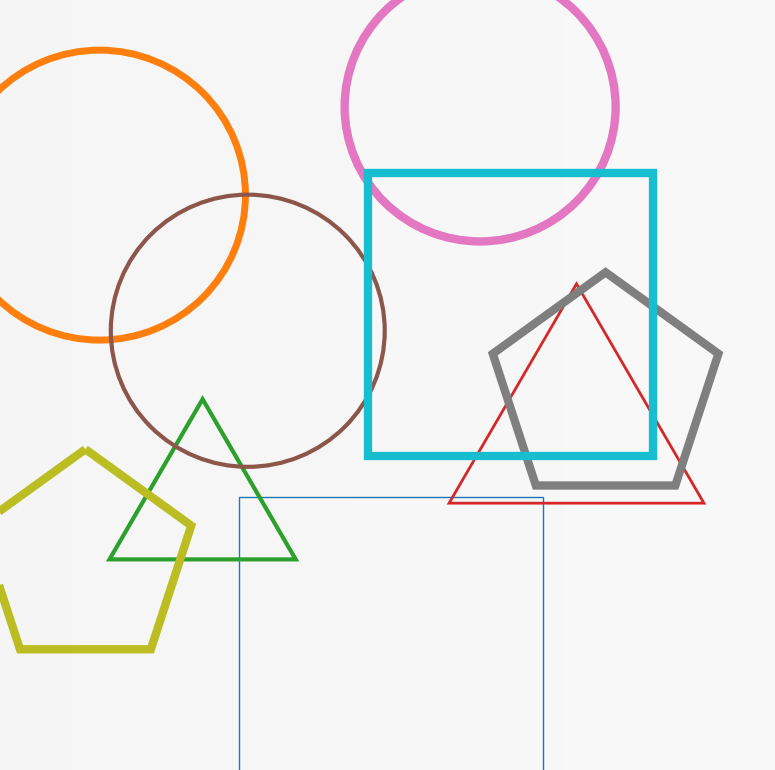[{"shape": "square", "thickness": 0.5, "radius": 0.98, "center": [0.504, 0.158]}, {"shape": "circle", "thickness": 2.5, "radius": 0.94, "center": [0.128, 0.747]}, {"shape": "triangle", "thickness": 1.5, "radius": 0.69, "center": [0.261, 0.343]}, {"shape": "triangle", "thickness": 1, "radius": 0.95, "center": [0.744, 0.441]}, {"shape": "circle", "thickness": 1.5, "radius": 0.88, "center": [0.32, 0.57]}, {"shape": "circle", "thickness": 3, "radius": 0.87, "center": [0.62, 0.861]}, {"shape": "pentagon", "thickness": 3, "radius": 0.77, "center": [0.781, 0.493]}, {"shape": "pentagon", "thickness": 3, "radius": 0.72, "center": [0.11, 0.273]}, {"shape": "square", "thickness": 3, "radius": 0.92, "center": [0.659, 0.592]}]